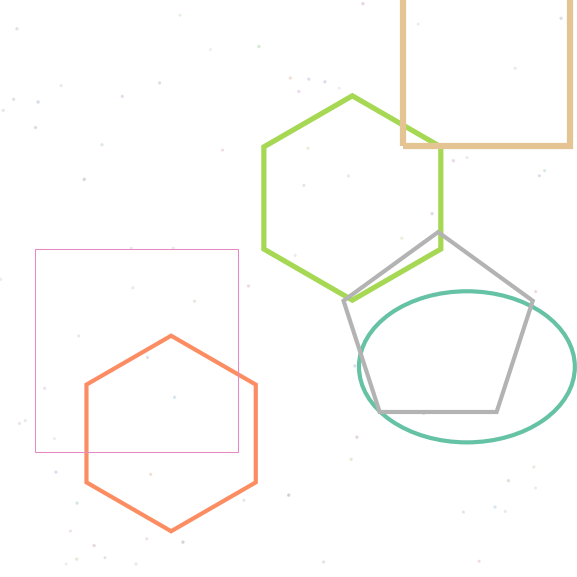[{"shape": "oval", "thickness": 2, "radius": 0.93, "center": [0.809, 0.364]}, {"shape": "hexagon", "thickness": 2, "radius": 0.85, "center": [0.296, 0.249]}, {"shape": "square", "thickness": 0.5, "radius": 0.88, "center": [0.237, 0.393]}, {"shape": "hexagon", "thickness": 2.5, "radius": 0.88, "center": [0.61, 0.656]}, {"shape": "square", "thickness": 3, "radius": 0.72, "center": [0.843, 0.891]}, {"shape": "pentagon", "thickness": 2, "radius": 0.86, "center": [0.759, 0.425]}]